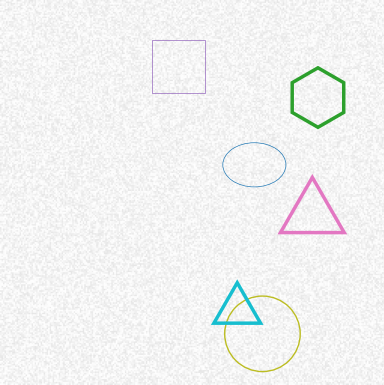[{"shape": "oval", "thickness": 0.5, "radius": 0.41, "center": [0.661, 0.572]}, {"shape": "hexagon", "thickness": 2.5, "radius": 0.39, "center": [0.826, 0.747]}, {"shape": "square", "thickness": 0.5, "radius": 0.34, "center": [0.464, 0.827]}, {"shape": "triangle", "thickness": 2.5, "radius": 0.48, "center": [0.811, 0.444]}, {"shape": "circle", "thickness": 1, "radius": 0.49, "center": [0.682, 0.133]}, {"shape": "triangle", "thickness": 2.5, "radius": 0.35, "center": [0.616, 0.196]}]